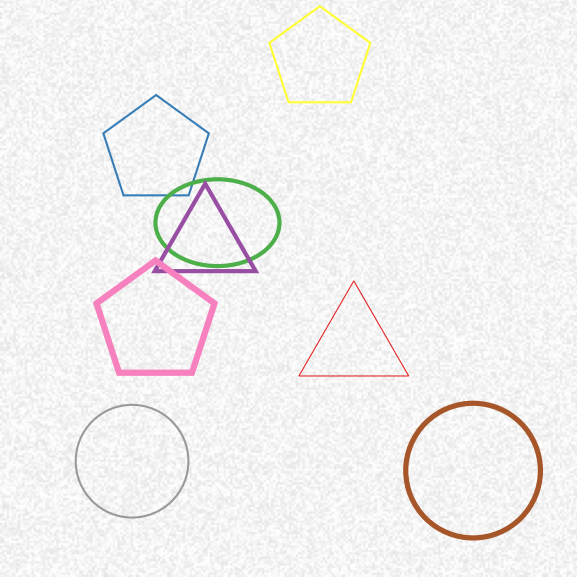[{"shape": "triangle", "thickness": 0.5, "radius": 0.55, "center": [0.613, 0.403]}, {"shape": "pentagon", "thickness": 1, "radius": 0.48, "center": [0.27, 0.739]}, {"shape": "oval", "thickness": 2, "radius": 0.54, "center": [0.377, 0.614]}, {"shape": "triangle", "thickness": 2, "radius": 0.5, "center": [0.355, 0.58]}, {"shape": "pentagon", "thickness": 1, "radius": 0.46, "center": [0.554, 0.896]}, {"shape": "circle", "thickness": 2.5, "radius": 0.58, "center": [0.819, 0.184]}, {"shape": "pentagon", "thickness": 3, "radius": 0.54, "center": [0.269, 0.441]}, {"shape": "circle", "thickness": 1, "radius": 0.49, "center": [0.229, 0.201]}]